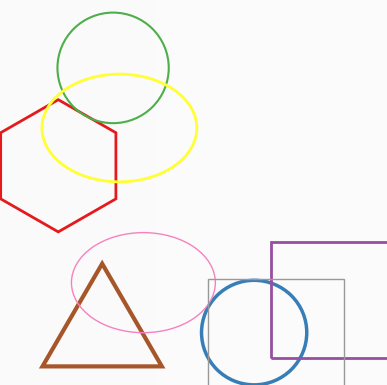[{"shape": "hexagon", "thickness": 2, "radius": 0.86, "center": [0.15, 0.569]}, {"shape": "circle", "thickness": 2.5, "radius": 0.68, "center": [0.656, 0.136]}, {"shape": "circle", "thickness": 1.5, "radius": 0.72, "center": [0.292, 0.824]}, {"shape": "square", "thickness": 2, "radius": 0.75, "center": [0.851, 0.221]}, {"shape": "oval", "thickness": 2, "radius": 1.0, "center": [0.308, 0.668]}, {"shape": "triangle", "thickness": 3, "radius": 0.89, "center": [0.264, 0.137]}, {"shape": "oval", "thickness": 1, "radius": 0.93, "center": [0.37, 0.266]}, {"shape": "square", "thickness": 1, "radius": 0.87, "center": [0.713, 0.101]}]